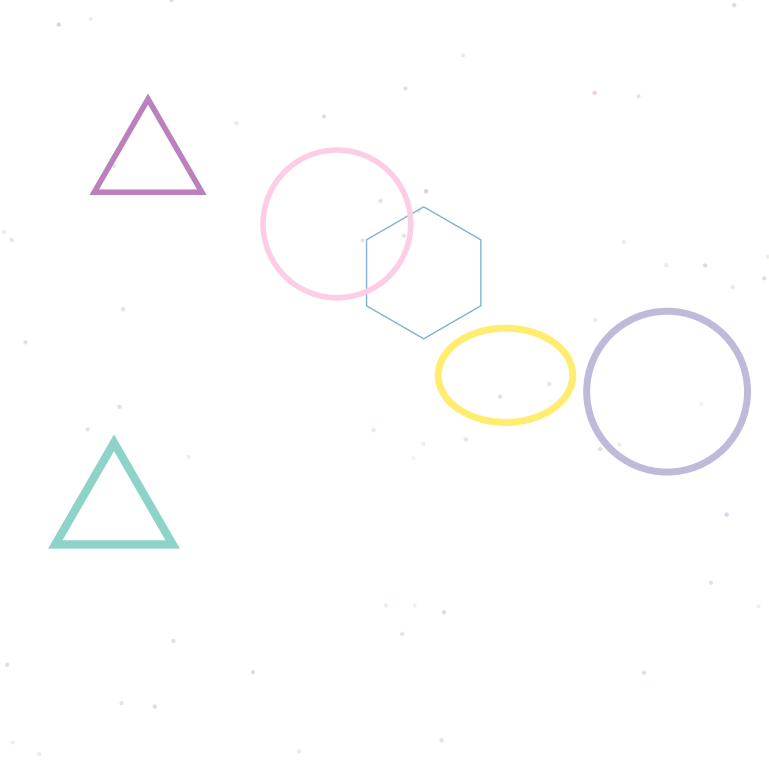[{"shape": "triangle", "thickness": 3, "radius": 0.44, "center": [0.148, 0.337]}, {"shape": "circle", "thickness": 2.5, "radius": 0.52, "center": [0.866, 0.491]}, {"shape": "hexagon", "thickness": 0.5, "radius": 0.43, "center": [0.55, 0.646]}, {"shape": "circle", "thickness": 2, "radius": 0.48, "center": [0.438, 0.709]}, {"shape": "triangle", "thickness": 2, "radius": 0.4, "center": [0.192, 0.791]}, {"shape": "oval", "thickness": 2.5, "radius": 0.44, "center": [0.656, 0.513]}]